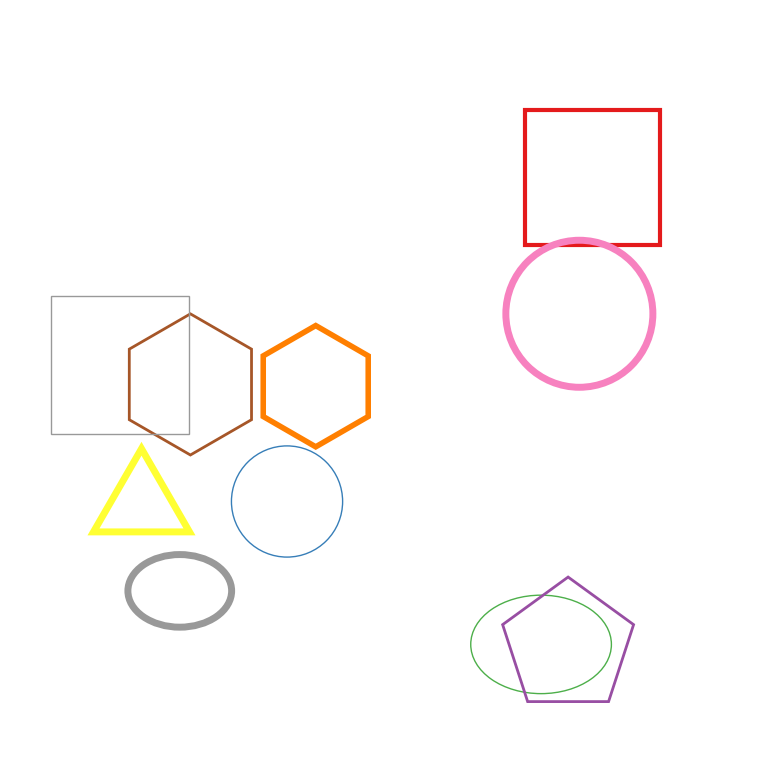[{"shape": "square", "thickness": 1.5, "radius": 0.44, "center": [0.769, 0.77]}, {"shape": "circle", "thickness": 0.5, "radius": 0.36, "center": [0.373, 0.349]}, {"shape": "oval", "thickness": 0.5, "radius": 0.46, "center": [0.703, 0.163]}, {"shape": "pentagon", "thickness": 1, "radius": 0.45, "center": [0.738, 0.161]}, {"shape": "hexagon", "thickness": 2, "radius": 0.39, "center": [0.41, 0.498]}, {"shape": "triangle", "thickness": 2.5, "radius": 0.36, "center": [0.184, 0.345]}, {"shape": "hexagon", "thickness": 1, "radius": 0.46, "center": [0.247, 0.501]}, {"shape": "circle", "thickness": 2.5, "radius": 0.48, "center": [0.752, 0.593]}, {"shape": "square", "thickness": 0.5, "radius": 0.45, "center": [0.156, 0.526]}, {"shape": "oval", "thickness": 2.5, "radius": 0.34, "center": [0.233, 0.233]}]